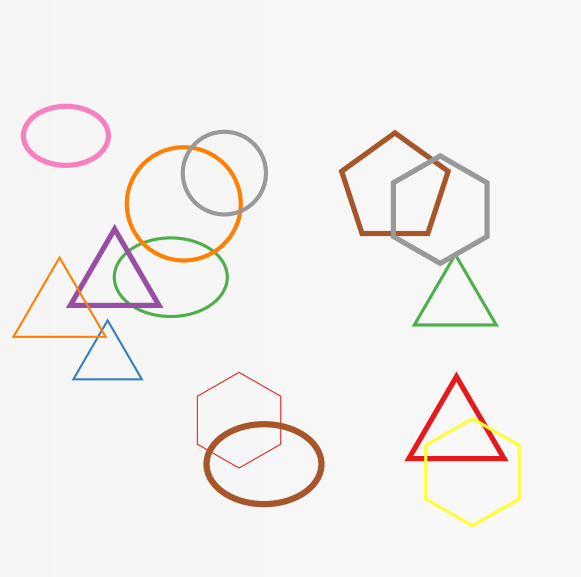[{"shape": "triangle", "thickness": 2.5, "radius": 0.47, "center": [0.785, 0.252]}, {"shape": "hexagon", "thickness": 0.5, "radius": 0.41, "center": [0.411, 0.272]}, {"shape": "triangle", "thickness": 1, "radius": 0.34, "center": [0.185, 0.376]}, {"shape": "triangle", "thickness": 1.5, "radius": 0.41, "center": [0.783, 0.477]}, {"shape": "oval", "thickness": 1.5, "radius": 0.49, "center": [0.294, 0.519]}, {"shape": "triangle", "thickness": 2.5, "radius": 0.44, "center": [0.197, 0.514]}, {"shape": "triangle", "thickness": 1, "radius": 0.46, "center": [0.102, 0.462]}, {"shape": "circle", "thickness": 2, "radius": 0.49, "center": [0.316, 0.646]}, {"shape": "hexagon", "thickness": 1.5, "radius": 0.46, "center": [0.813, 0.181]}, {"shape": "oval", "thickness": 3, "radius": 0.49, "center": [0.454, 0.195]}, {"shape": "pentagon", "thickness": 2.5, "radius": 0.48, "center": [0.679, 0.673]}, {"shape": "oval", "thickness": 2.5, "radius": 0.37, "center": [0.113, 0.764]}, {"shape": "hexagon", "thickness": 2.5, "radius": 0.47, "center": [0.757, 0.636]}, {"shape": "circle", "thickness": 2, "radius": 0.36, "center": [0.386, 0.699]}]